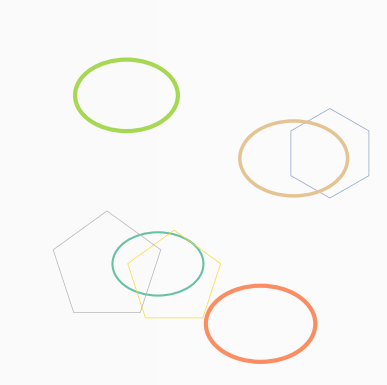[{"shape": "oval", "thickness": 1.5, "radius": 0.59, "center": [0.408, 0.314]}, {"shape": "oval", "thickness": 3, "radius": 0.71, "center": [0.672, 0.159]}, {"shape": "hexagon", "thickness": 0.5, "radius": 0.58, "center": [0.851, 0.602]}, {"shape": "oval", "thickness": 3, "radius": 0.66, "center": [0.326, 0.752]}, {"shape": "pentagon", "thickness": 0.5, "radius": 0.63, "center": [0.449, 0.276]}, {"shape": "oval", "thickness": 2.5, "radius": 0.7, "center": [0.758, 0.589]}, {"shape": "pentagon", "thickness": 0.5, "radius": 0.73, "center": [0.276, 0.306]}]